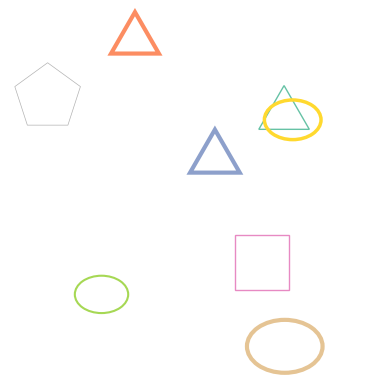[{"shape": "triangle", "thickness": 1, "radius": 0.38, "center": [0.738, 0.702]}, {"shape": "triangle", "thickness": 3, "radius": 0.36, "center": [0.351, 0.897]}, {"shape": "triangle", "thickness": 3, "radius": 0.37, "center": [0.558, 0.589]}, {"shape": "square", "thickness": 1, "radius": 0.35, "center": [0.68, 0.318]}, {"shape": "oval", "thickness": 1.5, "radius": 0.35, "center": [0.264, 0.235]}, {"shape": "oval", "thickness": 2.5, "radius": 0.37, "center": [0.76, 0.689]}, {"shape": "oval", "thickness": 3, "radius": 0.49, "center": [0.74, 0.1]}, {"shape": "pentagon", "thickness": 0.5, "radius": 0.45, "center": [0.124, 0.747]}]